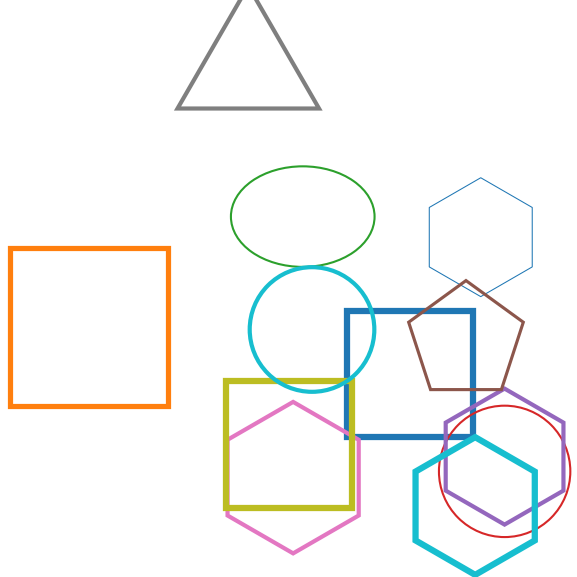[{"shape": "square", "thickness": 3, "radius": 0.55, "center": [0.71, 0.352]}, {"shape": "hexagon", "thickness": 0.5, "radius": 0.51, "center": [0.832, 0.588]}, {"shape": "square", "thickness": 2.5, "radius": 0.69, "center": [0.155, 0.433]}, {"shape": "oval", "thickness": 1, "radius": 0.62, "center": [0.524, 0.624]}, {"shape": "circle", "thickness": 1, "radius": 0.57, "center": [0.874, 0.183]}, {"shape": "hexagon", "thickness": 2, "radius": 0.59, "center": [0.874, 0.208]}, {"shape": "pentagon", "thickness": 1.5, "radius": 0.52, "center": [0.807, 0.409]}, {"shape": "hexagon", "thickness": 2, "radius": 0.66, "center": [0.508, 0.172]}, {"shape": "triangle", "thickness": 2, "radius": 0.71, "center": [0.43, 0.882]}, {"shape": "square", "thickness": 3, "radius": 0.55, "center": [0.5, 0.229]}, {"shape": "circle", "thickness": 2, "radius": 0.54, "center": [0.54, 0.429]}, {"shape": "hexagon", "thickness": 3, "radius": 0.6, "center": [0.823, 0.123]}]